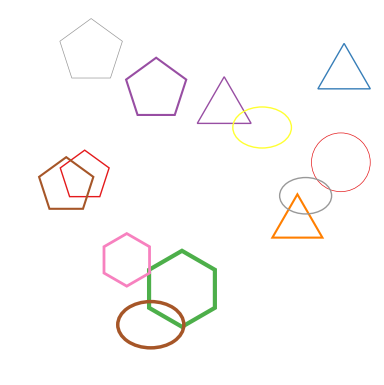[{"shape": "circle", "thickness": 0.5, "radius": 0.38, "center": [0.885, 0.578]}, {"shape": "pentagon", "thickness": 1, "radius": 0.33, "center": [0.22, 0.543]}, {"shape": "triangle", "thickness": 1, "radius": 0.39, "center": [0.894, 0.809]}, {"shape": "hexagon", "thickness": 3, "radius": 0.49, "center": [0.473, 0.25]}, {"shape": "pentagon", "thickness": 1.5, "radius": 0.41, "center": [0.406, 0.768]}, {"shape": "triangle", "thickness": 1, "radius": 0.4, "center": [0.582, 0.72]}, {"shape": "triangle", "thickness": 1.5, "radius": 0.38, "center": [0.772, 0.42]}, {"shape": "oval", "thickness": 1, "radius": 0.38, "center": [0.681, 0.669]}, {"shape": "oval", "thickness": 2.5, "radius": 0.43, "center": [0.392, 0.157]}, {"shape": "pentagon", "thickness": 1.5, "radius": 0.37, "center": [0.172, 0.518]}, {"shape": "hexagon", "thickness": 2, "radius": 0.34, "center": [0.329, 0.325]}, {"shape": "pentagon", "thickness": 0.5, "radius": 0.43, "center": [0.237, 0.866]}, {"shape": "oval", "thickness": 1, "radius": 0.34, "center": [0.794, 0.492]}]